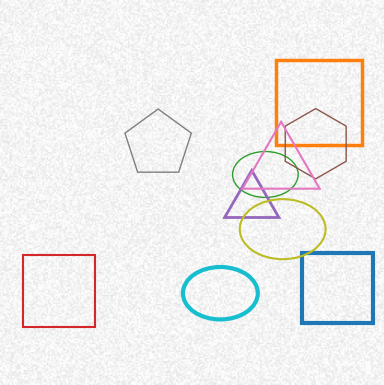[{"shape": "square", "thickness": 3, "radius": 0.46, "center": [0.876, 0.251]}, {"shape": "square", "thickness": 2.5, "radius": 0.55, "center": [0.828, 0.734]}, {"shape": "oval", "thickness": 1, "radius": 0.43, "center": [0.689, 0.547]}, {"shape": "square", "thickness": 1.5, "radius": 0.47, "center": [0.154, 0.244]}, {"shape": "triangle", "thickness": 2, "radius": 0.41, "center": [0.654, 0.476]}, {"shape": "hexagon", "thickness": 1, "radius": 0.46, "center": [0.82, 0.627]}, {"shape": "triangle", "thickness": 1.5, "radius": 0.58, "center": [0.73, 0.568]}, {"shape": "pentagon", "thickness": 1, "radius": 0.45, "center": [0.411, 0.626]}, {"shape": "oval", "thickness": 1.5, "radius": 0.56, "center": [0.734, 0.405]}, {"shape": "oval", "thickness": 3, "radius": 0.49, "center": [0.572, 0.238]}]